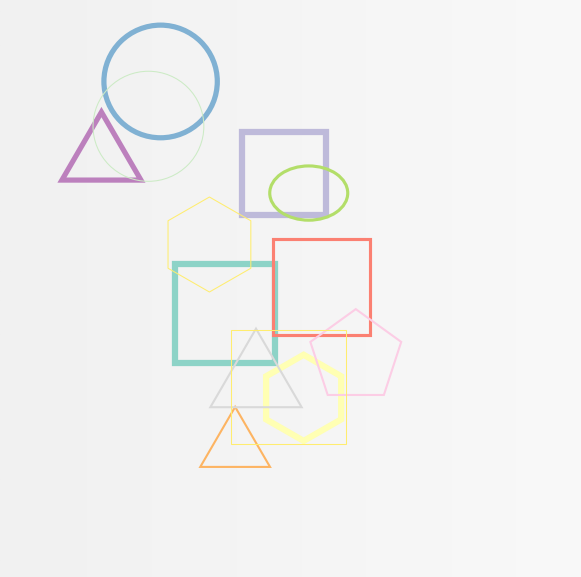[{"shape": "square", "thickness": 3, "radius": 0.43, "center": [0.388, 0.457]}, {"shape": "hexagon", "thickness": 3, "radius": 0.37, "center": [0.522, 0.31]}, {"shape": "square", "thickness": 3, "radius": 0.36, "center": [0.489, 0.699]}, {"shape": "square", "thickness": 1.5, "radius": 0.41, "center": [0.553, 0.501]}, {"shape": "circle", "thickness": 2.5, "radius": 0.49, "center": [0.276, 0.858]}, {"shape": "triangle", "thickness": 1, "radius": 0.35, "center": [0.405, 0.225]}, {"shape": "oval", "thickness": 1.5, "radius": 0.34, "center": [0.531, 0.665]}, {"shape": "pentagon", "thickness": 1, "radius": 0.41, "center": [0.612, 0.382]}, {"shape": "triangle", "thickness": 1, "radius": 0.45, "center": [0.44, 0.339]}, {"shape": "triangle", "thickness": 2.5, "radius": 0.39, "center": [0.175, 0.727]}, {"shape": "circle", "thickness": 0.5, "radius": 0.48, "center": [0.255, 0.78]}, {"shape": "hexagon", "thickness": 0.5, "radius": 0.41, "center": [0.36, 0.576]}, {"shape": "square", "thickness": 0.5, "radius": 0.5, "center": [0.496, 0.329]}]